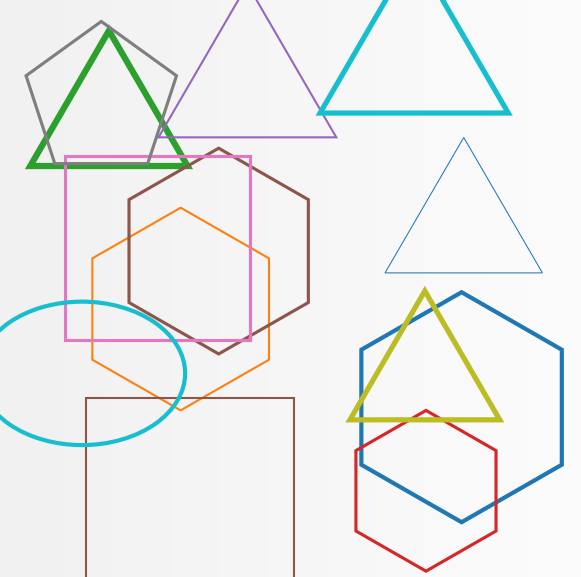[{"shape": "triangle", "thickness": 0.5, "radius": 0.78, "center": [0.798, 0.605]}, {"shape": "hexagon", "thickness": 2, "radius": 1.0, "center": [0.794, 0.294]}, {"shape": "hexagon", "thickness": 1, "radius": 0.88, "center": [0.311, 0.464]}, {"shape": "triangle", "thickness": 3, "radius": 0.78, "center": [0.187, 0.79]}, {"shape": "hexagon", "thickness": 1.5, "radius": 0.7, "center": [0.733, 0.149]}, {"shape": "triangle", "thickness": 1, "radius": 0.88, "center": [0.426, 0.85]}, {"shape": "square", "thickness": 1, "radius": 0.9, "center": [0.327, 0.131]}, {"shape": "hexagon", "thickness": 1.5, "radius": 0.89, "center": [0.376, 0.564]}, {"shape": "square", "thickness": 1.5, "radius": 0.8, "center": [0.271, 0.569]}, {"shape": "pentagon", "thickness": 1.5, "radius": 0.68, "center": [0.174, 0.826]}, {"shape": "triangle", "thickness": 2.5, "radius": 0.74, "center": [0.731, 0.347]}, {"shape": "triangle", "thickness": 2.5, "radius": 0.93, "center": [0.713, 0.897]}, {"shape": "oval", "thickness": 2, "radius": 0.89, "center": [0.141, 0.353]}]